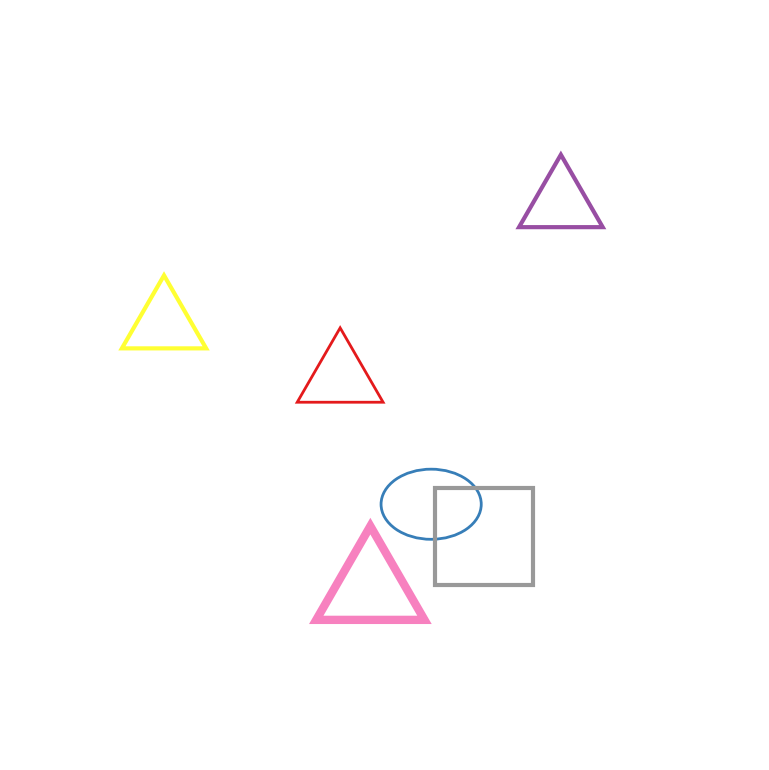[{"shape": "triangle", "thickness": 1, "radius": 0.32, "center": [0.442, 0.51]}, {"shape": "oval", "thickness": 1, "radius": 0.33, "center": [0.56, 0.345]}, {"shape": "triangle", "thickness": 1.5, "radius": 0.31, "center": [0.728, 0.736]}, {"shape": "triangle", "thickness": 1.5, "radius": 0.32, "center": [0.213, 0.579]}, {"shape": "triangle", "thickness": 3, "radius": 0.41, "center": [0.481, 0.236]}, {"shape": "square", "thickness": 1.5, "radius": 0.32, "center": [0.628, 0.303]}]